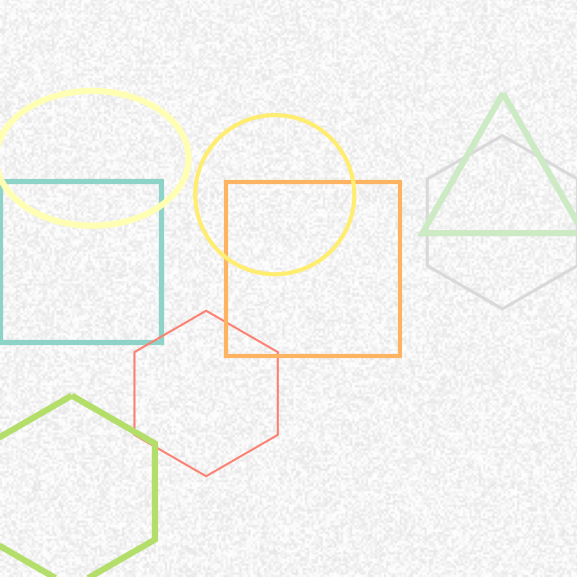[{"shape": "square", "thickness": 2.5, "radius": 0.7, "center": [0.14, 0.547]}, {"shape": "oval", "thickness": 3, "radius": 0.83, "center": [0.16, 0.725]}, {"shape": "hexagon", "thickness": 1, "radius": 0.72, "center": [0.357, 0.318]}, {"shape": "square", "thickness": 2, "radius": 0.75, "center": [0.542, 0.533]}, {"shape": "hexagon", "thickness": 3, "radius": 0.83, "center": [0.124, 0.148]}, {"shape": "hexagon", "thickness": 1.5, "radius": 0.75, "center": [0.87, 0.614]}, {"shape": "triangle", "thickness": 3, "radius": 0.81, "center": [0.871, 0.676]}, {"shape": "circle", "thickness": 2, "radius": 0.69, "center": [0.476, 0.662]}]